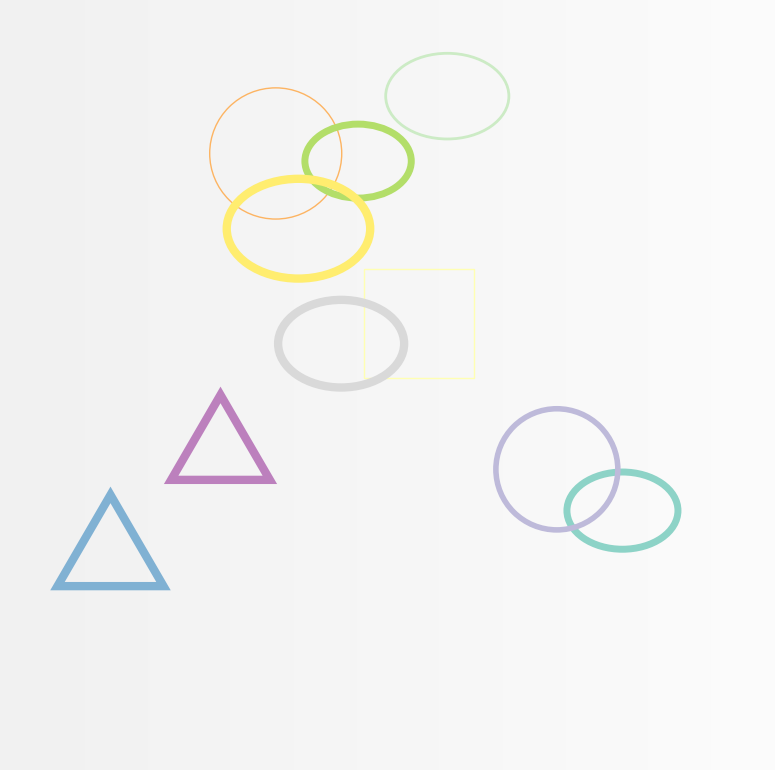[{"shape": "oval", "thickness": 2.5, "radius": 0.36, "center": [0.803, 0.337]}, {"shape": "square", "thickness": 0.5, "radius": 0.35, "center": [0.54, 0.58]}, {"shape": "circle", "thickness": 2, "radius": 0.39, "center": [0.719, 0.39]}, {"shape": "triangle", "thickness": 3, "radius": 0.39, "center": [0.143, 0.278]}, {"shape": "circle", "thickness": 0.5, "radius": 0.43, "center": [0.356, 0.801]}, {"shape": "oval", "thickness": 2.5, "radius": 0.34, "center": [0.462, 0.791]}, {"shape": "oval", "thickness": 3, "radius": 0.41, "center": [0.44, 0.554]}, {"shape": "triangle", "thickness": 3, "radius": 0.37, "center": [0.285, 0.414]}, {"shape": "oval", "thickness": 1, "radius": 0.4, "center": [0.577, 0.875]}, {"shape": "oval", "thickness": 3, "radius": 0.46, "center": [0.385, 0.703]}]